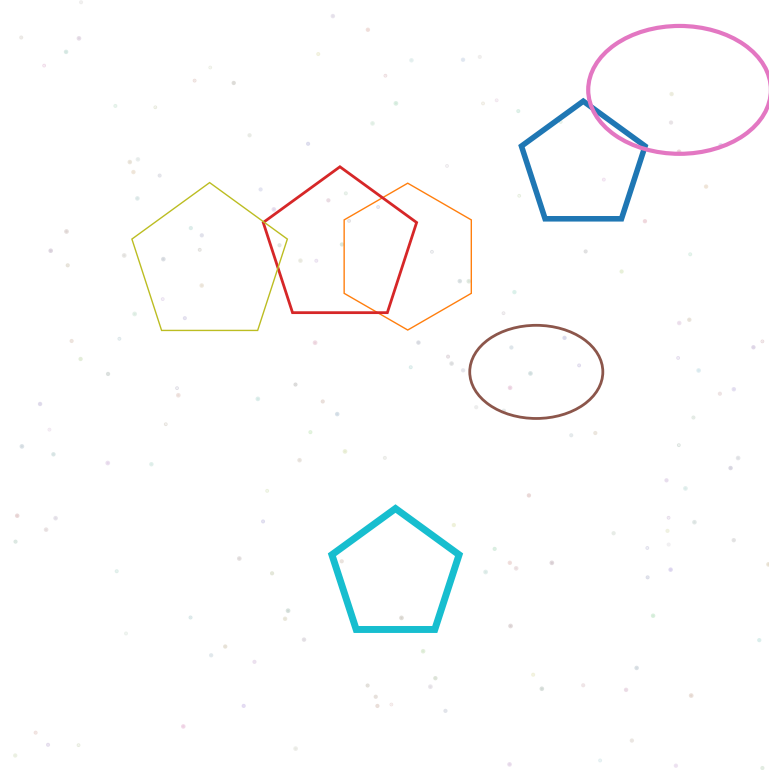[{"shape": "pentagon", "thickness": 2, "radius": 0.42, "center": [0.758, 0.784]}, {"shape": "hexagon", "thickness": 0.5, "radius": 0.48, "center": [0.53, 0.667]}, {"shape": "pentagon", "thickness": 1, "radius": 0.52, "center": [0.441, 0.679]}, {"shape": "oval", "thickness": 1, "radius": 0.43, "center": [0.696, 0.517]}, {"shape": "oval", "thickness": 1.5, "radius": 0.59, "center": [0.883, 0.883]}, {"shape": "pentagon", "thickness": 0.5, "radius": 0.53, "center": [0.272, 0.657]}, {"shape": "pentagon", "thickness": 2.5, "radius": 0.43, "center": [0.514, 0.253]}]